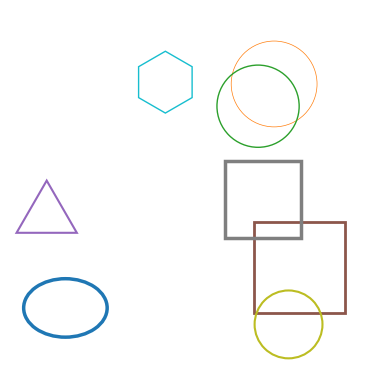[{"shape": "oval", "thickness": 2.5, "radius": 0.54, "center": [0.17, 0.2]}, {"shape": "circle", "thickness": 0.5, "radius": 0.56, "center": [0.712, 0.782]}, {"shape": "circle", "thickness": 1, "radius": 0.53, "center": [0.67, 0.724]}, {"shape": "triangle", "thickness": 1.5, "radius": 0.45, "center": [0.121, 0.441]}, {"shape": "square", "thickness": 2, "radius": 0.59, "center": [0.778, 0.305]}, {"shape": "square", "thickness": 2.5, "radius": 0.5, "center": [0.683, 0.482]}, {"shape": "circle", "thickness": 1.5, "radius": 0.44, "center": [0.749, 0.157]}, {"shape": "hexagon", "thickness": 1, "radius": 0.4, "center": [0.429, 0.787]}]